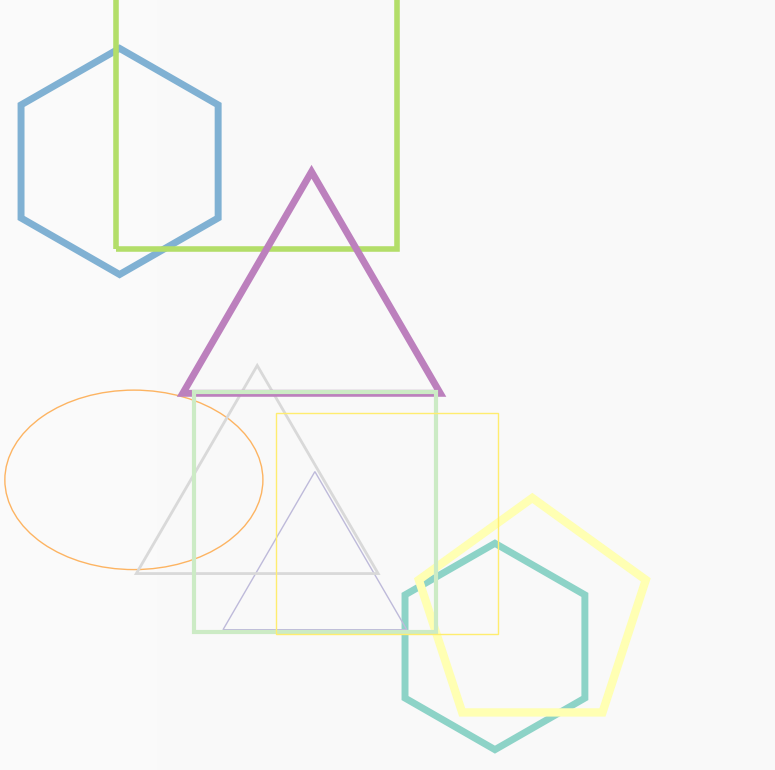[{"shape": "hexagon", "thickness": 2.5, "radius": 0.67, "center": [0.639, 0.16]}, {"shape": "pentagon", "thickness": 3, "radius": 0.77, "center": [0.687, 0.199]}, {"shape": "triangle", "thickness": 0.5, "radius": 0.68, "center": [0.406, 0.251]}, {"shape": "hexagon", "thickness": 2.5, "radius": 0.73, "center": [0.154, 0.79]}, {"shape": "oval", "thickness": 0.5, "radius": 0.83, "center": [0.173, 0.377]}, {"shape": "square", "thickness": 2, "radius": 0.9, "center": [0.331, 0.857]}, {"shape": "triangle", "thickness": 1, "radius": 0.9, "center": [0.332, 0.345]}, {"shape": "triangle", "thickness": 2.5, "radius": 0.96, "center": [0.402, 0.585]}, {"shape": "square", "thickness": 1.5, "radius": 0.78, "center": [0.406, 0.335]}, {"shape": "square", "thickness": 0.5, "radius": 0.72, "center": [0.499, 0.32]}]